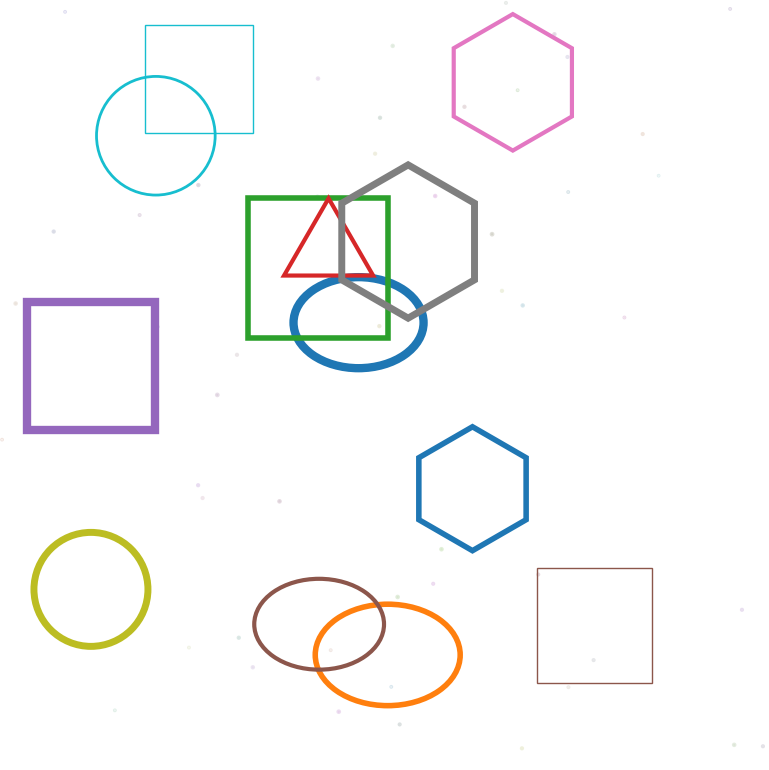[{"shape": "hexagon", "thickness": 2, "radius": 0.4, "center": [0.614, 0.365]}, {"shape": "oval", "thickness": 3, "radius": 0.42, "center": [0.466, 0.581]}, {"shape": "oval", "thickness": 2, "radius": 0.47, "center": [0.504, 0.149]}, {"shape": "square", "thickness": 2, "radius": 0.45, "center": [0.413, 0.652]}, {"shape": "triangle", "thickness": 1.5, "radius": 0.33, "center": [0.427, 0.676]}, {"shape": "square", "thickness": 3, "radius": 0.41, "center": [0.118, 0.525]}, {"shape": "square", "thickness": 0.5, "radius": 0.37, "center": [0.772, 0.187]}, {"shape": "oval", "thickness": 1.5, "radius": 0.42, "center": [0.414, 0.189]}, {"shape": "hexagon", "thickness": 1.5, "radius": 0.44, "center": [0.666, 0.893]}, {"shape": "hexagon", "thickness": 2.5, "radius": 0.5, "center": [0.53, 0.686]}, {"shape": "circle", "thickness": 2.5, "radius": 0.37, "center": [0.118, 0.235]}, {"shape": "circle", "thickness": 1, "radius": 0.39, "center": [0.202, 0.824]}, {"shape": "square", "thickness": 0.5, "radius": 0.35, "center": [0.258, 0.898]}]